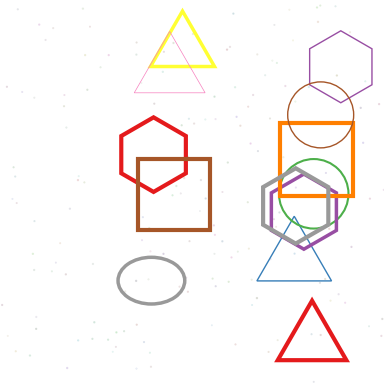[{"shape": "triangle", "thickness": 3, "radius": 0.51, "center": [0.811, 0.116]}, {"shape": "hexagon", "thickness": 3, "radius": 0.48, "center": [0.399, 0.598]}, {"shape": "triangle", "thickness": 1, "radius": 0.56, "center": [0.764, 0.326]}, {"shape": "circle", "thickness": 1.5, "radius": 0.45, "center": [0.815, 0.497]}, {"shape": "hexagon", "thickness": 1, "radius": 0.47, "center": [0.885, 0.827]}, {"shape": "hexagon", "thickness": 2.5, "radius": 0.49, "center": [0.789, 0.45]}, {"shape": "square", "thickness": 3, "radius": 0.48, "center": [0.821, 0.585]}, {"shape": "triangle", "thickness": 2.5, "radius": 0.48, "center": [0.474, 0.875]}, {"shape": "circle", "thickness": 1, "radius": 0.43, "center": [0.833, 0.702]}, {"shape": "square", "thickness": 3, "radius": 0.46, "center": [0.452, 0.494]}, {"shape": "triangle", "thickness": 0.5, "radius": 0.53, "center": [0.441, 0.812]}, {"shape": "hexagon", "thickness": 3, "radius": 0.49, "center": [0.768, 0.465]}, {"shape": "oval", "thickness": 2.5, "radius": 0.43, "center": [0.393, 0.271]}]